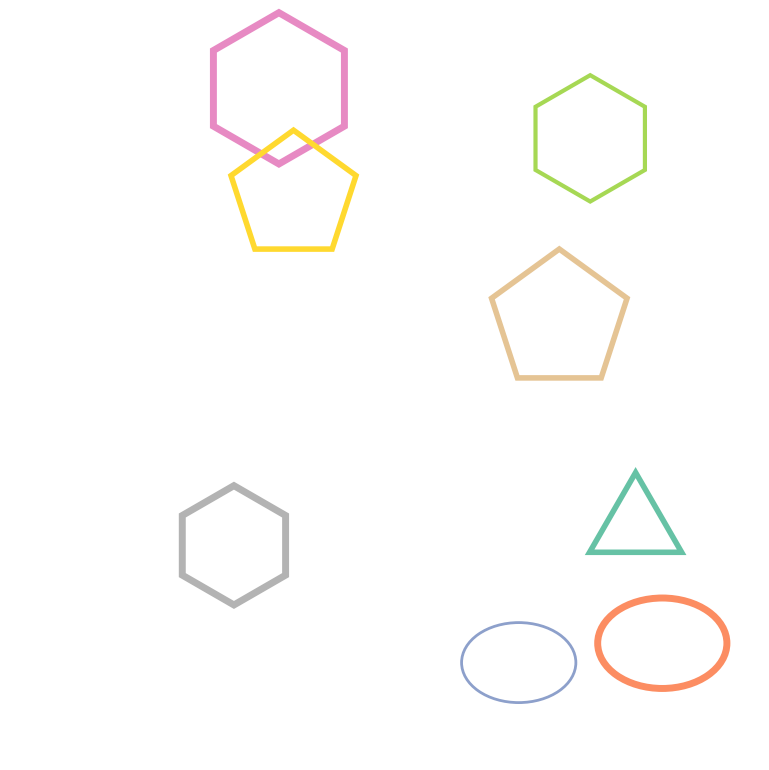[{"shape": "triangle", "thickness": 2, "radius": 0.35, "center": [0.825, 0.317]}, {"shape": "oval", "thickness": 2.5, "radius": 0.42, "center": [0.86, 0.165]}, {"shape": "oval", "thickness": 1, "radius": 0.37, "center": [0.674, 0.139]}, {"shape": "hexagon", "thickness": 2.5, "radius": 0.49, "center": [0.362, 0.885]}, {"shape": "hexagon", "thickness": 1.5, "radius": 0.41, "center": [0.767, 0.82]}, {"shape": "pentagon", "thickness": 2, "radius": 0.43, "center": [0.381, 0.746]}, {"shape": "pentagon", "thickness": 2, "radius": 0.46, "center": [0.726, 0.584]}, {"shape": "hexagon", "thickness": 2.5, "radius": 0.39, "center": [0.304, 0.292]}]